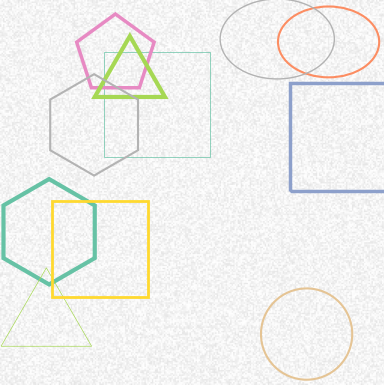[{"shape": "hexagon", "thickness": 3, "radius": 0.68, "center": [0.128, 0.398]}, {"shape": "square", "thickness": 0.5, "radius": 0.68, "center": [0.408, 0.729]}, {"shape": "oval", "thickness": 1.5, "radius": 0.66, "center": [0.853, 0.891]}, {"shape": "square", "thickness": 2.5, "radius": 0.7, "center": [0.893, 0.644]}, {"shape": "pentagon", "thickness": 2.5, "radius": 0.53, "center": [0.3, 0.858]}, {"shape": "triangle", "thickness": 3, "radius": 0.53, "center": [0.337, 0.801]}, {"shape": "triangle", "thickness": 0.5, "radius": 0.68, "center": [0.12, 0.169]}, {"shape": "square", "thickness": 2, "radius": 0.62, "center": [0.26, 0.354]}, {"shape": "circle", "thickness": 1.5, "radius": 0.59, "center": [0.796, 0.132]}, {"shape": "hexagon", "thickness": 1.5, "radius": 0.66, "center": [0.244, 0.676]}, {"shape": "oval", "thickness": 1, "radius": 0.74, "center": [0.72, 0.899]}]